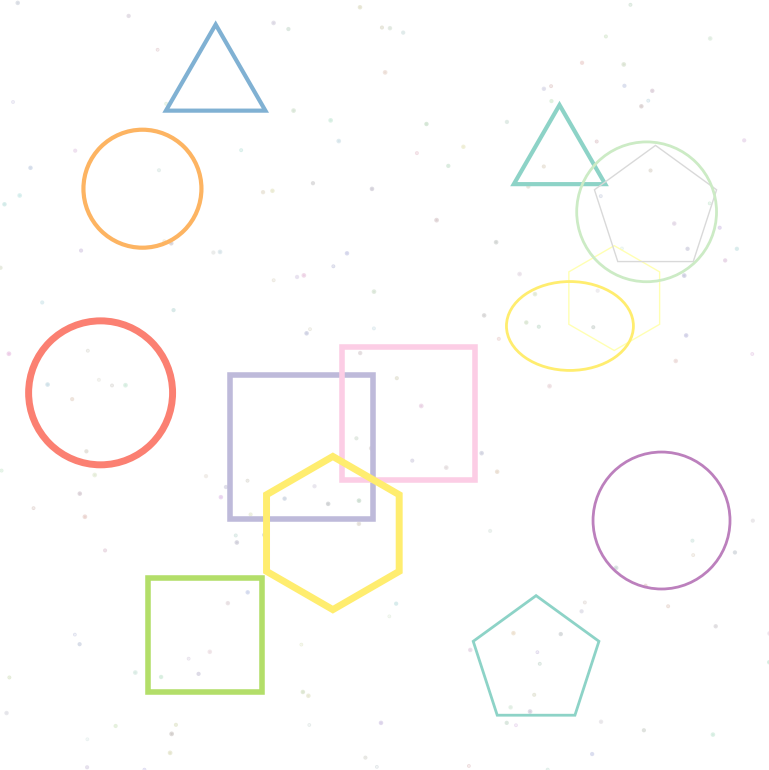[{"shape": "triangle", "thickness": 1.5, "radius": 0.34, "center": [0.727, 0.795]}, {"shape": "pentagon", "thickness": 1, "radius": 0.43, "center": [0.696, 0.141]}, {"shape": "hexagon", "thickness": 0.5, "radius": 0.34, "center": [0.798, 0.613]}, {"shape": "square", "thickness": 2, "radius": 0.47, "center": [0.391, 0.419]}, {"shape": "circle", "thickness": 2.5, "radius": 0.47, "center": [0.131, 0.49]}, {"shape": "triangle", "thickness": 1.5, "radius": 0.37, "center": [0.28, 0.894]}, {"shape": "circle", "thickness": 1.5, "radius": 0.38, "center": [0.185, 0.755]}, {"shape": "square", "thickness": 2, "radius": 0.37, "center": [0.266, 0.176]}, {"shape": "square", "thickness": 2, "radius": 0.43, "center": [0.531, 0.463]}, {"shape": "pentagon", "thickness": 0.5, "radius": 0.42, "center": [0.851, 0.728]}, {"shape": "circle", "thickness": 1, "radius": 0.44, "center": [0.859, 0.324]}, {"shape": "circle", "thickness": 1, "radius": 0.45, "center": [0.84, 0.725]}, {"shape": "hexagon", "thickness": 2.5, "radius": 0.5, "center": [0.432, 0.308]}, {"shape": "oval", "thickness": 1, "radius": 0.41, "center": [0.74, 0.577]}]